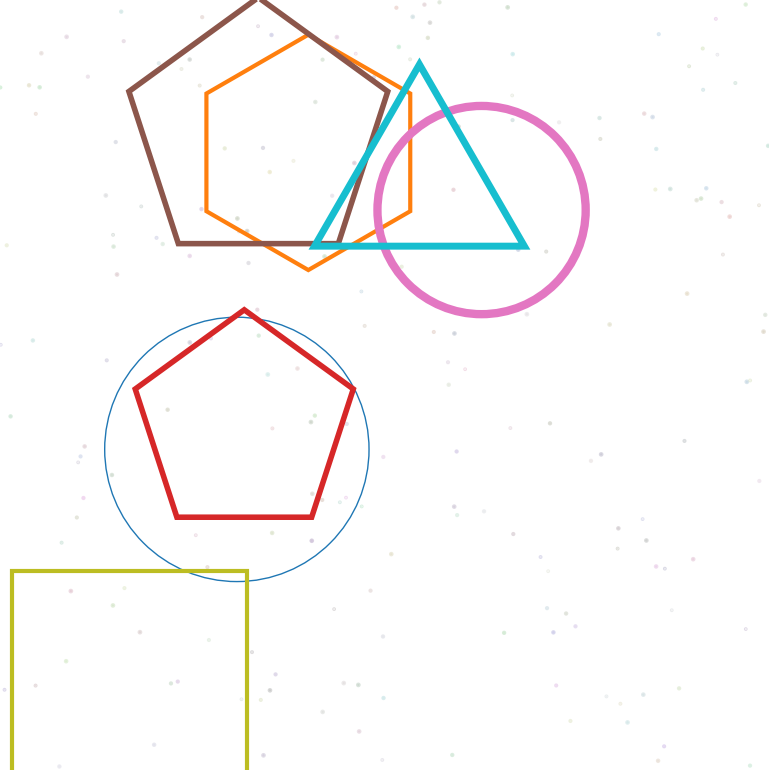[{"shape": "circle", "thickness": 0.5, "radius": 0.86, "center": [0.308, 0.416]}, {"shape": "hexagon", "thickness": 1.5, "radius": 0.76, "center": [0.4, 0.802]}, {"shape": "pentagon", "thickness": 2, "radius": 0.74, "center": [0.317, 0.449]}, {"shape": "pentagon", "thickness": 2, "radius": 0.88, "center": [0.335, 0.827]}, {"shape": "circle", "thickness": 3, "radius": 0.68, "center": [0.625, 0.727]}, {"shape": "square", "thickness": 1.5, "radius": 0.76, "center": [0.168, 0.105]}, {"shape": "triangle", "thickness": 2.5, "radius": 0.79, "center": [0.545, 0.759]}]